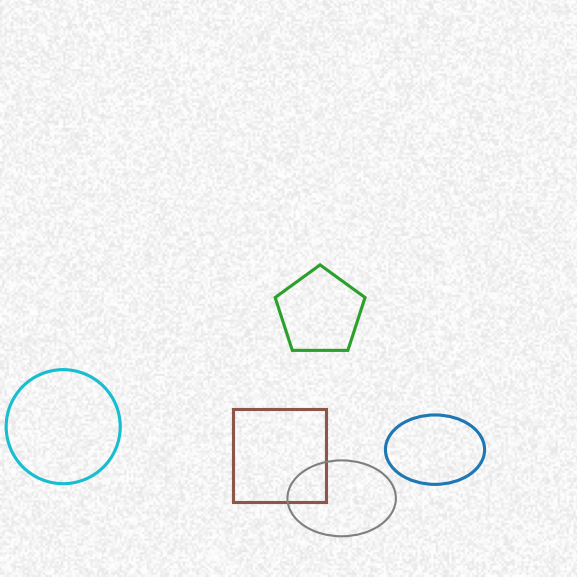[{"shape": "oval", "thickness": 1.5, "radius": 0.43, "center": [0.753, 0.221]}, {"shape": "pentagon", "thickness": 1.5, "radius": 0.41, "center": [0.554, 0.459]}, {"shape": "square", "thickness": 1.5, "radius": 0.4, "center": [0.484, 0.21]}, {"shape": "oval", "thickness": 1, "radius": 0.47, "center": [0.592, 0.136]}, {"shape": "circle", "thickness": 1.5, "radius": 0.49, "center": [0.109, 0.26]}]